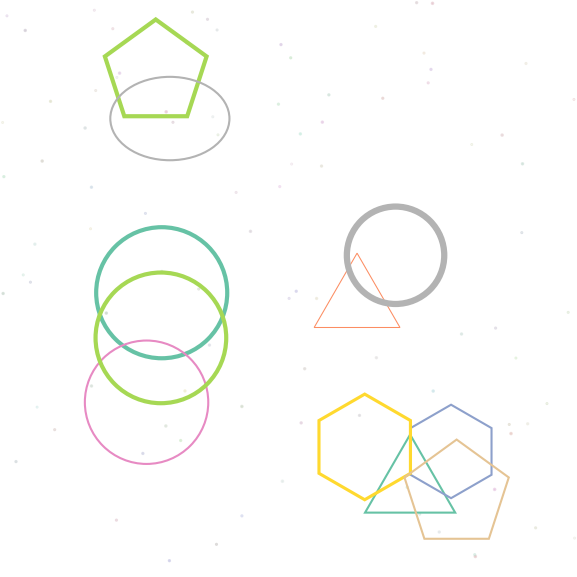[{"shape": "circle", "thickness": 2, "radius": 0.57, "center": [0.28, 0.492]}, {"shape": "triangle", "thickness": 1, "radius": 0.45, "center": [0.71, 0.157]}, {"shape": "triangle", "thickness": 0.5, "radius": 0.43, "center": [0.618, 0.475]}, {"shape": "hexagon", "thickness": 1, "radius": 0.4, "center": [0.781, 0.217]}, {"shape": "circle", "thickness": 1, "radius": 0.53, "center": [0.254, 0.303]}, {"shape": "circle", "thickness": 2, "radius": 0.57, "center": [0.279, 0.414]}, {"shape": "pentagon", "thickness": 2, "radius": 0.46, "center": [0.27, 0.873]}, {"shape": "hexagon", "thickness": 1.5, "radius": 0.46, "center": [0.632, 0.225]}, {"shape": "pentagon", "thickness": 1, "radius": 0.47, "center": [0.791, 0.143]}, {"shape": "oval", "thickness": 1, "radius": 0.52, "center": [0.294, 0.794]}, {"shape": "circle", "thickness": 3, "radius": 0.42, "center": [0.685, 0.557]}]